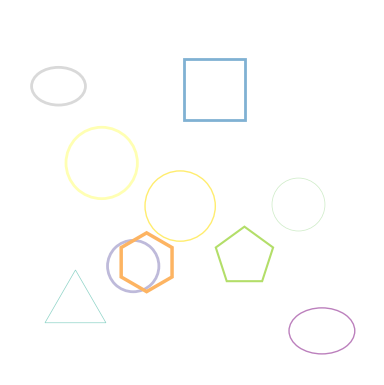[{"shape": "triangle", "thickness": 0.5, "radius": 0.46, "center": [0.196, 0.207]}, {"shape": "circle", "thickness": 2, "radius": 0.46, "center": [0.264, 0.577]}, {"shape": "circle", "thickness": 2, "radius": 0.33, "center": [0.346, 0.309]}, {"shape": "square", "thickness": 2, "radius": 0.4, "center": [0.558, 0.767]}, {"shape": "hexagon", "thickness": 2.5, "radius": 0.38, "center": [0.381, 0.319]}, {"shape": "pentagon", "thickness": 1.5, "radius": 0.39, "center": [0.635, 0.333]}, {"shape": "oval", "thickness": 2, "radius": 0.35, "center": [0.152, 0.776]}, {"shape": "oval", "thickness": 1, "radius": 0.43, "center": [0.836, 0.141]}, {"shape": "circle", "thickness": 0.5, "radius": 0.34, "center": [0.775, 0.469]}, {"shape": "circle", "thickness": 1, "radius": 0.46, "center": [0.468, 0.465]}]